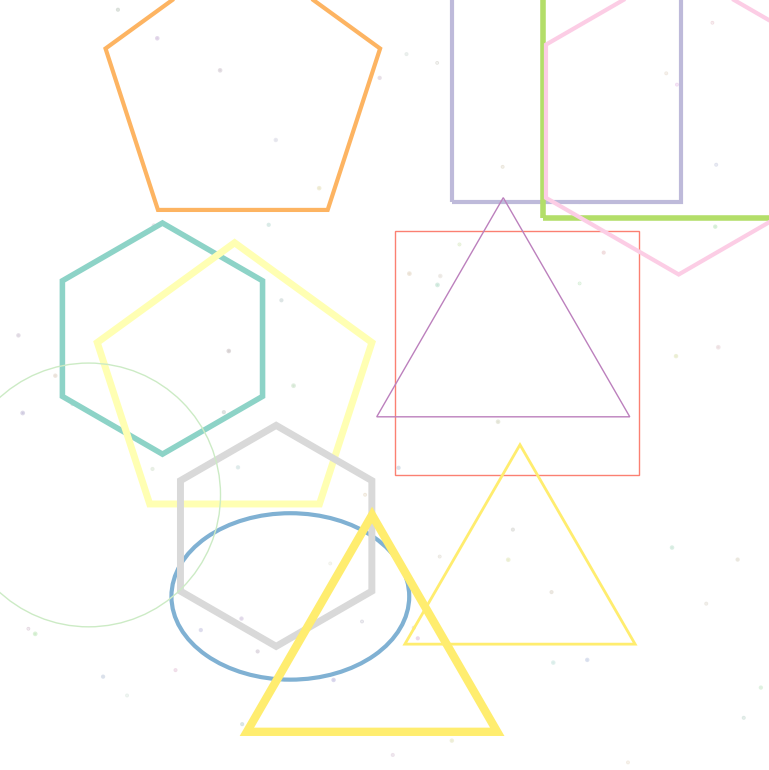[{"shape": "hexagon", "thickness": 2, "radius": 0.75, "center": [0.211, 0.56]}, {"shape": "pentagon", "thickness": 2.5, "radius": 0.94, "center": [0.305, 0.497]}, {"shape": "square", "thickness": 1.5, "radius": 0.74, "center": [0.736, 0.887]}, {"shape": "square", "thickness": 0.5, "radius": 0.79, "center": [0.671, 0.542]}, {"shape": "oval", "thickness": 1.5, "radius": 0.77, "center": [0.377, 0.225]}, {"shape": "pentagon", "thickness": 1.5, "radius": 0.94, "center": [0.315, 0.879]}, {"shape": "square", "thickness": 2, "radius": 0.78, "center": [0.861, 0.873]}, {"shape": "hexagon", "thickness": 1.5, "radius": 1.0, "center": [0.881, 0.843]}, {"shape": "hexagon", "thickness": 2.5, "radius": 0.72, "center": [0.359, 0.304]}, {"shape": "triangle", "thickness": 0.5, "radius": 0.95, "center": [0.654, 0.554]}, {"shape": "circle", "thickness": 0.5, "radius": 0.86, "center": [0.115, 0.357]}, {"shape": "triangle", "thickness": 3, "radius": 0.94, "center": [0.483, 0.143]}, {"shape": "triangle", "thickness": 1, "radius": 0.86, "center": [0.675, 0.25]}]